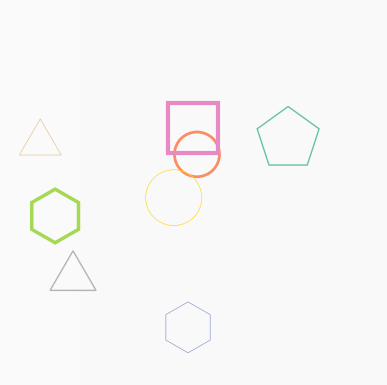[{"shape": "pentagon", "thickness": 1, "radius": 0.42, "center": [0.744, 0.639]}, {"shape": "circle", "thickness": 2, "radius": 0.29, "center": [0.508, 0.599]}, {"shape": "hexagon", "thickness": 0.5, "radius": 0.33, "center": [0.485, 0.15]}, {"shape": "square", "thickness": 3, "radius": 0.32, "center": [0.497, 0.667]}, {"shape": "hexagon", "thickness": 2.5, "radius": 0.35, "center": [0.142, 0.439]}, {"shape": "circle", "thickness": 0.5, "radius": 0.36, "center": [0.448, 0.487]}, {"shape": "triangle", "thickness": 0.5, "radius": 0.31, "center": [0.104, 0.629]}, {"shape": "triangle", "thickness": 1, "radius": 0.34, "center": [0.188, 0.28]}]